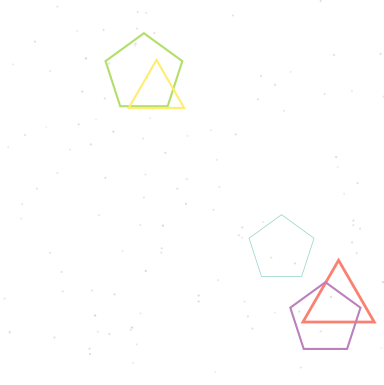[{"shape": "pentagon", "thickness": 0.5, "radius": 0.44, "center": [0.731, 0.354]}, {"shape": "triangle", "thickness": 2, "radius": 0.53, "center": [0.879, 0.217]}, {"shape": "pentagon", "thickness": 1.5, "radius": 0.52, "center": [0.374, 0.809]}, {"shape": "pentagon", "thickness": 1.5, "radius": 0.48, "center": [0.845, 0.171]}, {"shape": "triangle", "thickness": 1.5, "radius": 0.42, "center": [0.406, 0.761]}]